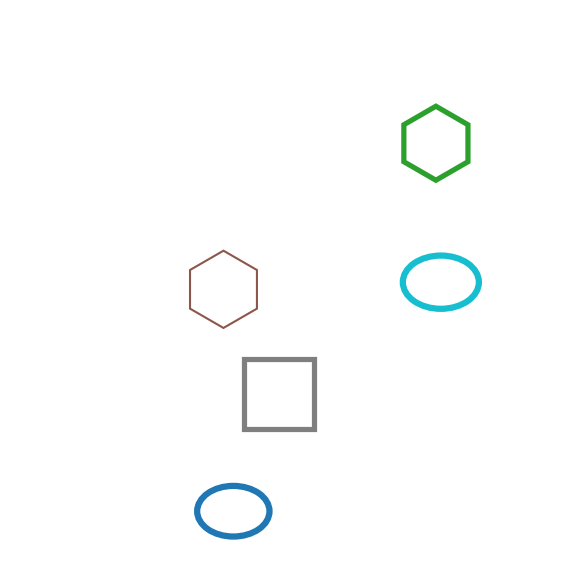[{"shape": "oval", "thickness": 3, "radius": 0.31, "center": [0.404, 0.114]}, {"shape": "hexagon", "thickness": 2.5, "radius": 0.32, "center": [0.755, 0.751]}, {"shape": "hexagon", "thickness": 1, "radius": 0.33, "center": [0.387, 0.498]}, {"shape": "square", "thickness": 2.5, "radius": 0.31, "center": [0.483, 0.317]}, {"shape": "oval", "thickness": 3, "radius": 0.33, "center": [0.763, 0.51]}]